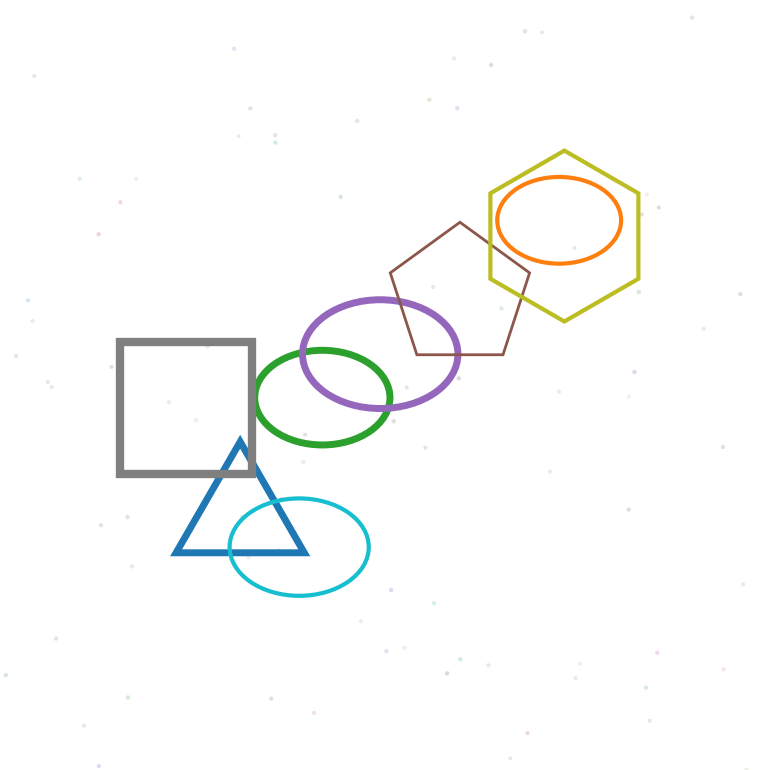[{"shape": "triangle", "thickness": 2.5, "radius": 0.48, "center": [0.312, 0.33]}, {"shape": "oval", "thickness": 1.5, "radius": 0.4, "center": [0.726, 0.714]}, {"shape": "oval", "thickness": 2.5, "radius": 0.44, "center": [0.419, 0.484]}, {"shape": "oval", "thickness": 2.5, "radius": 0.5, "center": [0.494, 0.54]}, {"shape": "pentagon", "thickness": 1, "radius": 0.48, "center": [0.597, 0.616]}, {"shape": "square", "thickness": 3, "radius": 0.43, "center": [0.242, 0.471]}, {"shape": "hexagon", "thickness": 1.5, "radius": 0.55, "center": [0.733, 0.693]}, {"shape": "oval", "thickness": 1.5, "radius": 0.45, "center": [0.389, 0.289]}]